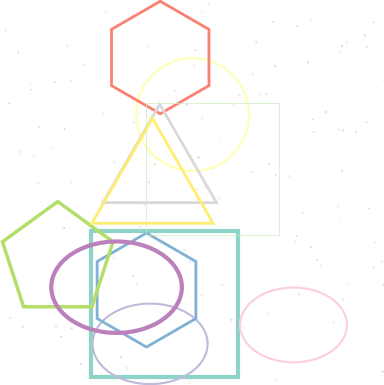[{"shape": "square", "thickness": 3, "radius": 0.95, "center": [0.427, 0.211]}, {"shape": "circle", "thickness": 1.5, "radius": 0.73, "center": [0.5, 0.702]}, {"shape": "oval", "thickness": 1.5, "radius": 0.75, "center": [0.39, 0.107]}, {"shape": "hexagon", "thickness": 2, "radius": 0.73, "center": [0.416, 0.851]}, {"shape": "hexagon", "thickness": 2, "radius": 0.74, "center": [0.381, 0.247]}, {"shape": "pentagon", "thickness": 2.5, "radius": 0.76, "center": [0.15, 0.325]}, {"shape": "oval", "thickness": 1.5, "radius": 0.69, "center": [0.762, 0.156]}, {"shape": "triangle", "thickness": 2, "radius": 0.85, "center": [0.415, 0.559]}, {"shape": "oval", "thickness": 3, "radius": 0.85, "center": [0.303, 0.254]}, {"shape": "square", "thickness": 0.5, "radius": 0.86, "center": [0.551, 0.561]}, {"shape": "triangle", "thickness": 2, "radius": 0.91, "center": [0.396, 0.511]}]